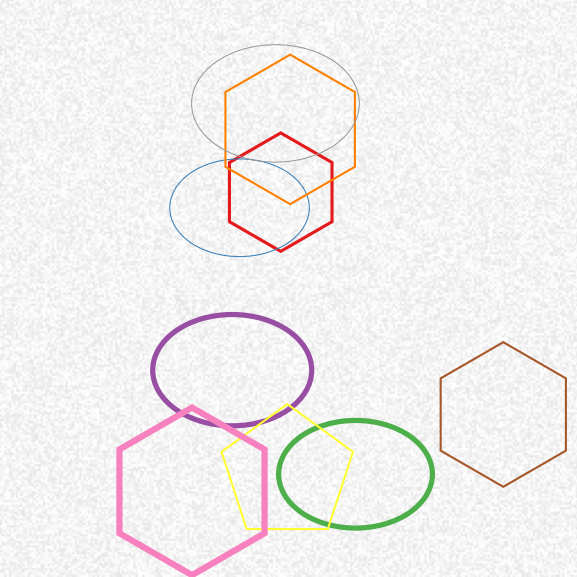[{"shape": "hexagon", "thickness": 1.5, "radius": 0.51, "center": [0.486, 0.666]}, {"shape": "oval", "thickness": 0.5, "radius": 0.6, "center": [0.415, 0.639]}, {"shape": "oval", "thickness": 2.5, "radius": 0.67, "center": [0.616, 0.178]}, {"shape": "oval", "thickness": 2.5, "radius": 0.69, "center": [0.402, 0.358]}, {"shape": "hexagon", "thickness": 1, "radius": 0.65, "center": [0.502, 0.775]}, {"shape": "pentagon", "thickness": 1, "radius": 0.6, "center": [0.497, 0.18]}, {"shape": "hexagon", "thickness": 1, "radius": 0.63, "center": [0.871, 0.281]}, {"shape": "hexagon", "thickness": 3, "radius": 0.73, "center": [0.332, 0.148]}, {"shape": "oval", "thickness": 0.5, "radius": 0.73, "center": [0.477, 0.82]}]